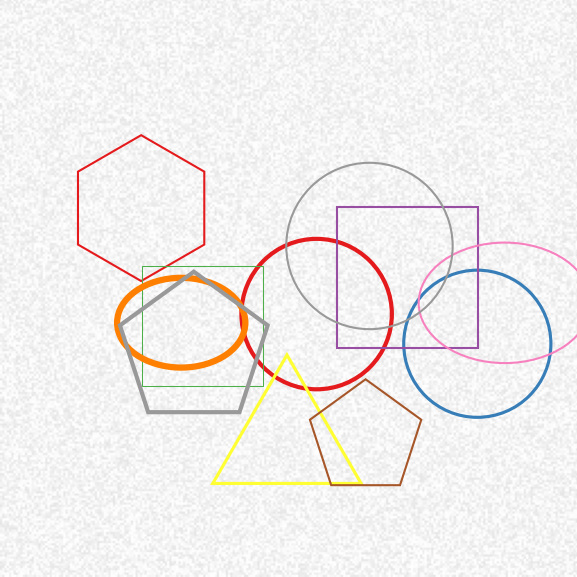[{"shape": "hexagon", "thickness": 1, "radius": 0.63, "center": [0.244, 0.639]}, {"shape": "circle", "thickness": 2, "radius": 0.65, "center": [0.548, 0.455]}, {"shape": "circle", "thickness": 1.5, "radius": 0.64, "center": [0.827, 0.404]}, {"shape": "square", "thickness": 0.5, "radius": 0.52, "center": [0.35, 0.435]}, {"shape": "square", "thickness": 1, "radius": 0.61, "center": [0.705, 0.519]}, {"shape": "oval", "thickness": 3, "radius": 0.56, "center": [0.314, 0.44]}, {"shape": "triangle", "thickness": 1.5, "radius": 0.74, "center": [0.497, 0.236]}, {"shape": "pentagon", "thickness": 1, "radius": 0.51, "center": [0.633, 0.241]}, {"shape": "oval", "thickness": 1, "radius": 0.75, "center": [0.874, 0.475]}, {"shape": "pentagon", "thickness": 2, "radius": 0.67, "center": [0.336, 0.394]}, {"shape": "circle", "thickness": 1, "radius": 0.72, "center": [0.64, 0.573]}]